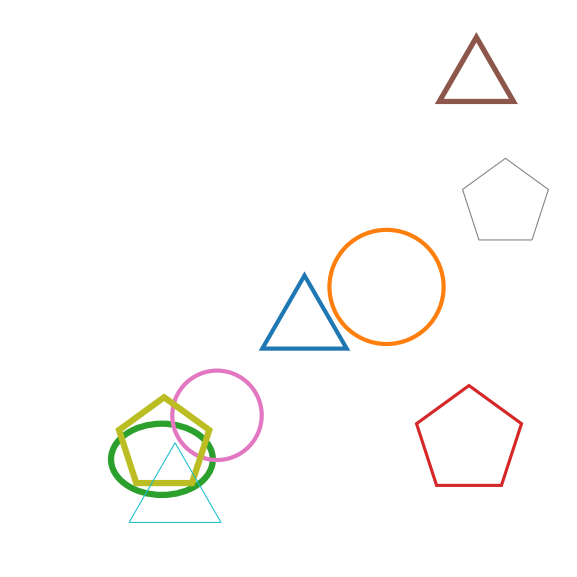[{"shape": "triangle", "thickness": 2, "radius": 0.42, "center": [0.527, 0.438]}, {"shape": "circle", "thickness": 2, "radius": 0.49, "center": [0.669, 0.502]}, {"shape": "oval", "thickness": 3, "radius": 0.44, "center": [0.28, 0.204]}, {"shape": "pentagon", "thickness": 1.5, "radius": 0.48, "center": [0.812, 0.236]}, {"shape": "triangle", "thickness": 2.5, "radius": 0.37, "center": [0.825, 0.861]}, {"shape": "circle", "thickness": 2, "radius": 0.39, "center": [0.376, 0.28]}, {"shape": "pentagon", "thickness": 0.5, "radius": 0.39, "center": [0.875, 0.647]}, {"shape": "pentagon", "thickness": 3, "radius": 0.41, "center": [0.284, 0.229]}, {"shape": "triangle", "thickness": 0.5, "radius": 0.46, "center": [0.303, 0.14]}]